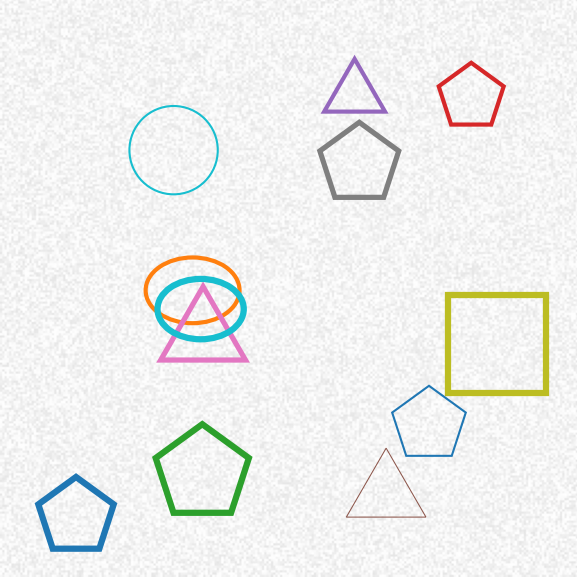[{"shape": "pentagon", "thickness": 3, "radius": 0.34, "center": [0.132, 0.105]}, {"shape": "pentagon", "thickness": 1, "radius": 0.34, "center": [0.743, 0.264]}, {"shape": "oval", "thickness": 2, "radius": 0.41, "center": [0.333, 0.496]}, {"shape": "pentagon", "thickness": 3, "radius": 0.42, "center": [0.35, 0.18]}, {"shape": "pentagon", "thickness": 2, "radius": 0.3, "center": [0.816, 0.831]}, {"shape": "triangle", "thickness": 2, "radius": 0.3, "center": [0.614, 0.836]}, {"shape": "triangle", "thickness": 0.5, "radius": 0.4, "center": [0.669, 0.144]}, {"shape": "triangle", "thickness": 2.5, "radius": 0.42, "center": [0.352, 0.418]}, {"shape": "pentagon", "thickness": 2.5, "radius": 0.36, "center": [0.622, 0.716]}, {"shape": "square", "thickness": 3, "radius": 0.42, "center": [0.86, 0.404]}, {"shape": "oval", "thickness": 3, "radius": 0.37, "center": [0.347, 0.464]}, {"shape": "circle", "thickness": 1, "radius": 0.38, "center": [0.301, 0.739]}]